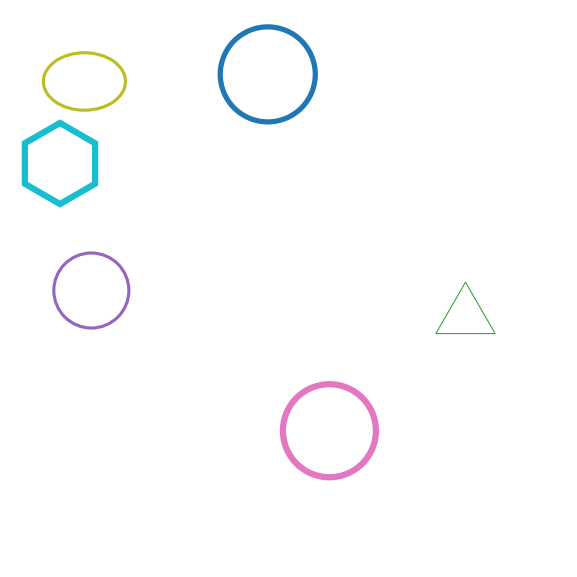[{"shape": "circle", "thickness": 2.5, "radius": 0.41, "center": [0.464, 0.87]}, {"shape": "triangle", "thickness": 0.5, "radius": 0.3, "center": [0.806, 0.451]}, {"shape": "circle", "thickness": 1.5, "radius": 0.32, "center": [0.158, 0.496]}, {"shape": "circle", "thickness": 3, "radius": 0.4, "center": [0.57, 0.253]}, {"shape": "oval", "thickness": 1.5, "radius": 0.36, "center": [0.146, 0.858]}, {"shape": "hexagon", "thickness": 3, "radius": 0.35, "center": [0.104, 0.716]}]